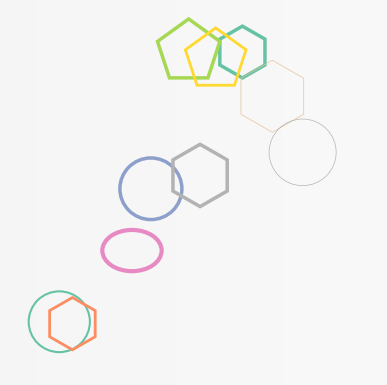[{"shape": "hexagon", "thickness": 2.5, "radius": 0.34, "center": [0.626, 0.865]}, {"shape": "circle", "thickness": 1.5, "radius": 0.39, "center": [0.153, 0.164]}, {"shape": "hexagon", "thickness": 2, "radius": 0.34, "center": [0.187, 0.159]}, {"shape": "circle", "thickness": 2.5, "radius": 0.4, "center": [0.389, 0.51]}, {"shape": "oval", "thickness": 3, "radius": 0.38, "center": [0.341, 0.349]}, {"shape": "pentagon", "thickness": 2.5, "radius": 0.42, "center": [0.487, 0.866]}, {"shape": "pentagon", "thickness": 2, "radius": 0.41, "center": [0.557, 0.845]}, {"shape": "hexagon", "thickness": 0.5, "radius": 0.47, "center": [0.703, 0.75]}, {"shape": "circle", "thickness": 0.5, "radius": 0.43, "center": [0.781, 0.604]}, {"shape": "hexagon", "thickness": 2.5, "radius": 0.4, "center": [0.516, 0.544]}]